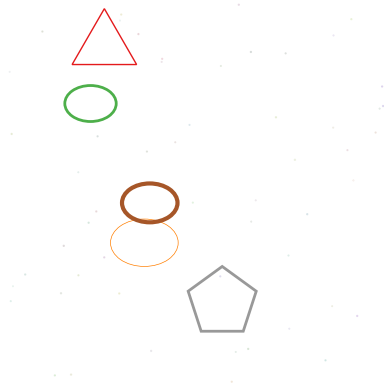[{"shape": "triangle", "thickness": 1, "radius": 0.48, "center": [0.271, 0.881]}, {"shape": "oval", "thickness": 2, "radius": 0.33, "center": [0.235, 0.731]}, {"shape": "oval", "thickness": 0.5, "radius": 0.44, "center": [0.375, 0.369]}, {"shape": "oval", "thickness": 3, "radius": 0.36, "center": [0.389, 0.473]}, {"shape": "pentagon", "thickness": 2, "radius": 0.46, "center": [0.577, 0.215]}]